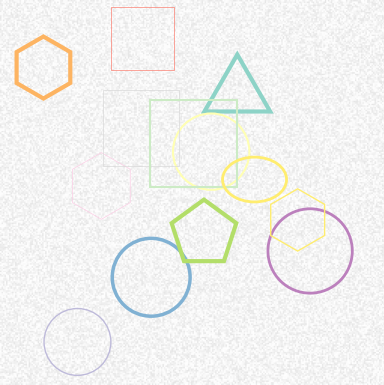[{"shape": "triangle", "thickness": 3, "radius": 0.49, "center": [0.616, 0.76]}, {"shape": "circle", "thickness": 1.5, "radius": 0.5, "center": [0.549, 0.606]}, {"shape": "circle", "thickness": 1, "radius": 0.43, "center": [0.201, 0.112]}, {"shape": "square", "thickness": 0.5, "radius": 0.41, "center": [0.37, 0.899]}, {"shape": "circle", "thickness": 2.5, "radius": 0.51, "center": [0.393, 0.28]}, {"shape": "hexagon", "thickness": 3, "radius": 0.4, "center": [0.113, 0.825]}, {"shape": "pentagon", "thickness": 3, "radius": 0.44, "center": [0.53, 0.393]}, {"shape": "hexagon", "thickness": 0.5, "radius": 0.43, "center": [0.263, 0.517]}, {"shape": "square", "thickness": 0.5, "radius": 0.5, "center": [0.366, 0.668]}, {"shape": "circle", "thickness": 2, "radius": 0.55, "center": [0.806, 0.348]}, {"shape": "square", "thickness": 1.5, "radius": 0.57, "center": [0.503, 0.626]}, {"shape": "oval", "thickness": 2, "radius": 0.42, "center": [0.661, 0.534]}, {"shape": "hexagon", "thickness": 1, "radius": 0.4, "center": [0.773, 0.429]}]